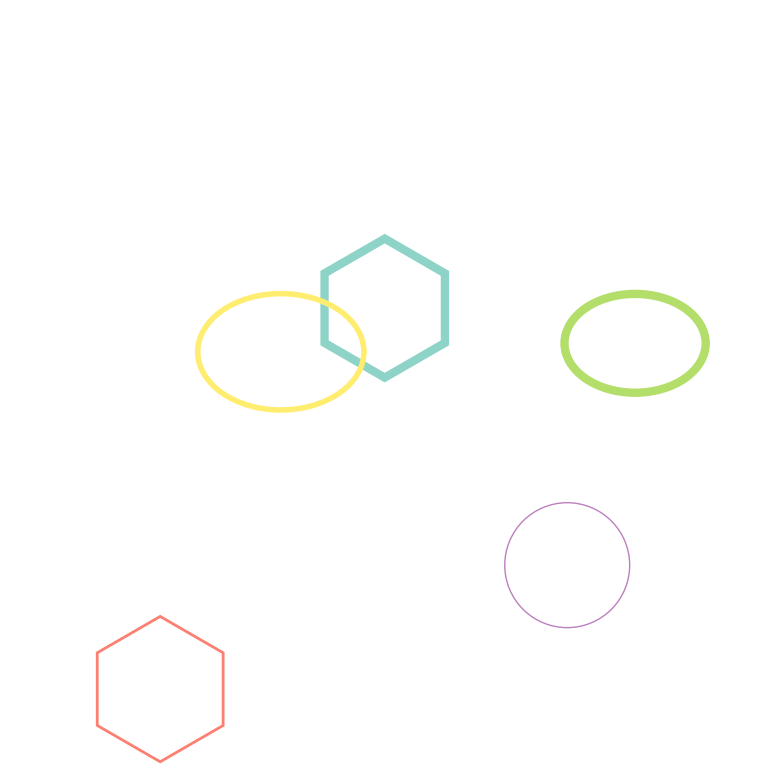[{"shape": "hexagon", "thickness": 3, "radius": 0.45, "center": [0.5, 0.6]}, {"shape": "hexagon", "thickness": 1, "radius": 0.47, "center": [0.208, 0.105]}, {"shape": "oval", "thickness": 3, "radius": 0.46, "center": [0.825, 0.554]}, {"shape": "circle", "thickness": 0.5, "radius": 0.41, "center": [0.737, 0.266]}, {"shape": "oval", "thickness": 2, "radius": 0.54, "center": [0.365, 0.543]}]